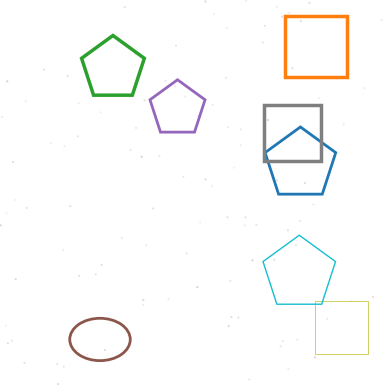[{"shape": "pentagon", "thickness": 2, "radius": 0.48, "center": [0.78, 0.574]}, {"shape": "square", "thickness": 2.5, "radius": 0.4, "center": [0.821, 0.879]}, {"shape": "pentagon", "thickness": 2.5, "radius": 0.43, "center": [0.293, 0.822]}, {"shape": "pentagon", "thickness": 2, "radius": 0.38, "center": [0.461, 0.718]}, {"shape": "oval", "thickness": 2, "radius": 0.39, "center": [0.26, 0.118]}, {"shape": "square", "thickness": 2.5, "radius": 0.37, "center": [0.76, 0.655]}, {"shape": "square", "thickness": 0.5, "radius": 0.35, "center": [0.887, 0.149]}, {"shape": "pentagon", "thickness": 1, "radius": 0.5, "center": [0.777, 0.29]}]